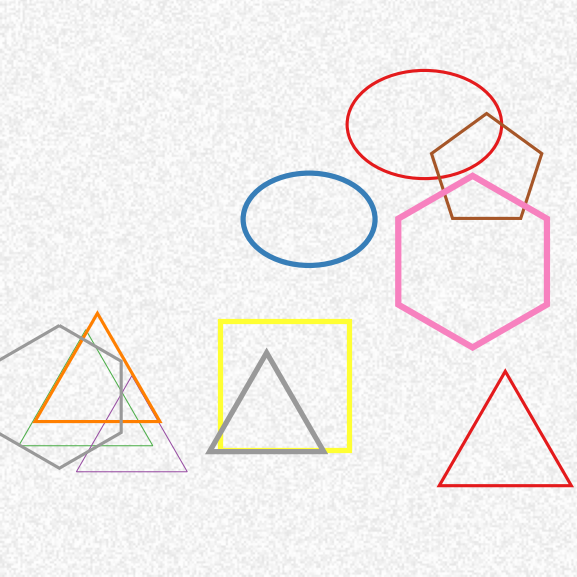[{"shape": "oval", "thickness": 1.5, "radius": 0.67, "center": [0.735, 0.784]}, {"shape": "triangle", "thickness": 1.5, "radius": 0.66, "center": [0.875, 0.224]}, {"shape": "oval", "thickness": 2.5, "radius": 0.57, "center": [0.535, 0.619]}, {"shape": "triangle", "thickness": 0.5, "radius": 0.67, "center": [0.149, 0.294]}, {"shape": "triangle", "thickness": 0.5, "radius": 0.55, "center": [0.228, 0.238]}, {"shape": "triangle", "thickness": 1.5, "radius": 0.62, "center": [0.169, 0.332]}, {"shape": "square", "thickness": 2.5, "radius": 0.56, "center": [0.493, 0.331]}, {"shape": "pentagon", "thickness": 1.5, "radius": 0.5, "center": [0.843, 0.702]}, {"shape": "hexagon", "thickness": 3, "radius": 0.74, "center": [0.818, 0.546]}, {"shape": "triangle", "thickness": 2.5, "radius": 0.57, "center": [0.462, 0.274]}, {"shape": "hexagon", "thickness": 1.5, "radius": 0.62, "center": [0.103, 0.312]}]